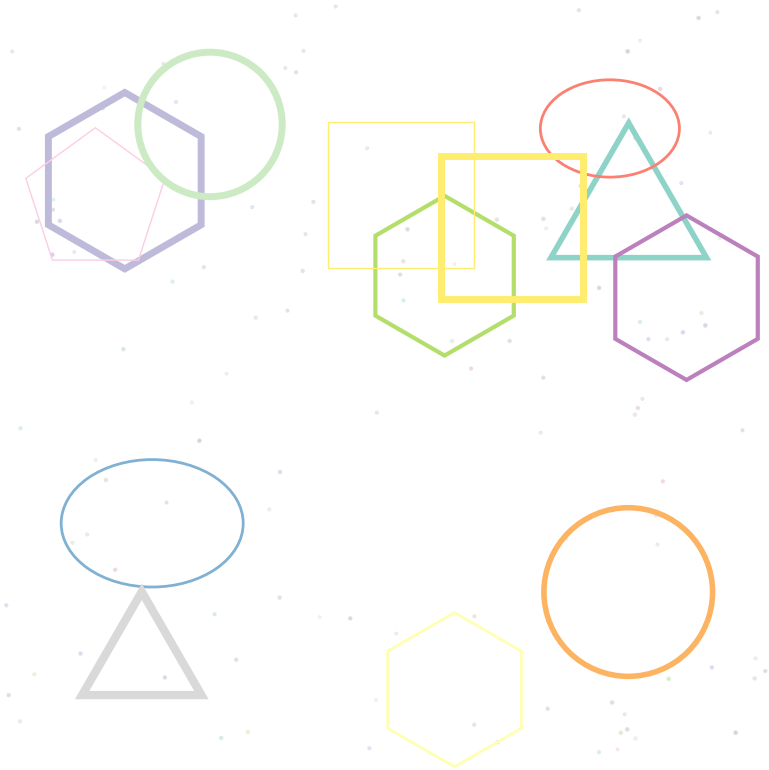[{"shape": "triangle", "thickness": 2, "radius": 0.58, "center": [0.817, 0.724]}, {"shape": "hexagon", "thickness": 1, "radius": 0.5, "center": [0.59, 0.104]}, {"shape": "hexagon", "thickness": 2.5, "radius": 0.57, "center": [0.162, 0.765]}, {"shape": "oval", "thickness": 1, "radius": 0.45, "center": [0.792, 0.833]}, {"shape": "oval", "thickness": 1, "radius": 0.59, "center": [0.198, 0.32]}, {"shape": "circle", "thickness": 2, "radius": 0.55, "center": [0.816, 0.231]}, {"shape": "hexagon", "thickness": 1.5, "radius": 0.52, "center": [0.577, 0.642]}, {"shape": "pentagon", "thickness": 0.5, "radius": 0.48, "center": [0.124, 0.739]}, {"shape": "triangle", "thickness": 3, "radius": 0.45, "center": [0.184, 0.142]}, {"shape": "hexagon", "thickness": 1.5, "radius": 0.53, "center": [0.892, 0.613]}, {"shape": "circle", "thickness": 2.5, "radius": 0.47, "center": [0.273, 0.838]}, {"shape": "square", "thickness": 0.5, "radius": 0.47, "center": [0.521, 0.747]}, {"shape": "square", "thickness": 2.5, "radius": 0.46, "center": [0.665, 0.705]}]